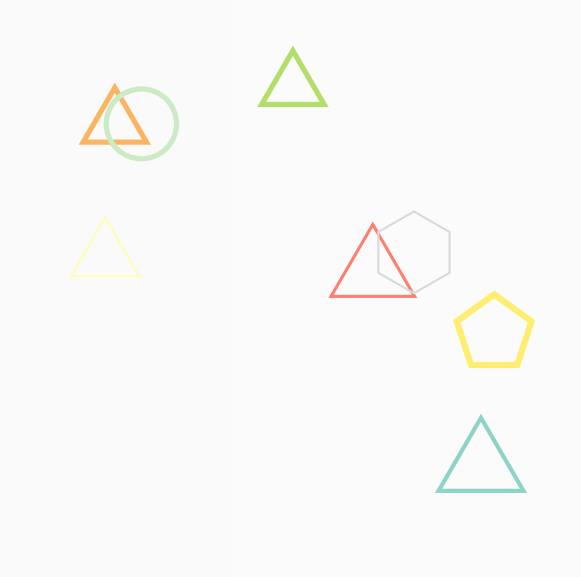[{"shape": "triangle", "thickness": 2, "radius": 0.42, "center": [0.827, 0.191]}, {"shape": "triangle", "thickness": 1, "radius": 0.34, "center": [0.181, 0.555]}, {"shape": "triangle", "thickness": 1.5, "radius": 0.41, "center": [0.641, 0.527]}, {"shape": "triangle", "thickness": 2.5, "radius": 0.31, "center": [0.198, 0.784]}, {"shape": "triangle", "thickness": 2.5, "radius": 0.31, "center": [0.504, 0.849]}, {"shape": "hexagon", "thickness": 1, "radius": 0.35, "center": [0.712, 0.562]}, {"shape": "circle", "thickness": 2.5, "radius": 0.3, "center": [0.243, 0.785]}, {"shape": "pentagon", "thickness": 3, "radius": 0.34, "center": [0.85, 0.422]}]